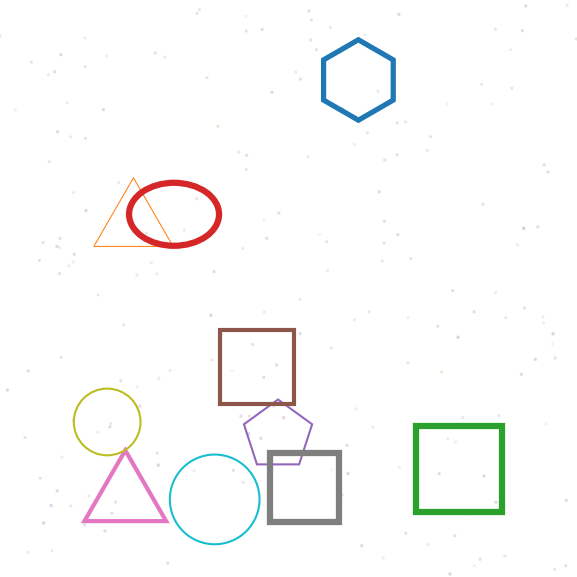[{"shape": "hexagon", "thickness": 2.5, "radius": 0.35, "center": [0.621, 0.861]}, {"shape": "triangle", "thickness": 0.5, "radius": 0.4, "center": [0.231, 0.612]}, {"shape": "square", "thickness": 3, "radius": 0.37, "center": [0.794, 0.187]}, {"shape": "oval", "thickness": 3, "radius": 0.39, "center": [0.301, 0.628]}, {"shape": "pentagon", "thickness": 1, "radius": 0.31, "center": [0.481, 0.245]}, {"shape": "square", "thickness": 2, "radius": 0.32, "center": [0.445, 0.364]}, {"shape": "triangle", "thickness": 2, "radius": 0.41, "center": [0.217, 0.138]}, {"shape": "square", "thickness": 3, "radius": 0.3, "center": [0.527, 0.155]}, {"shape": "circle", "thickness": 1, "radius": 0.29, "center": [0.186, 0.268]}, {"shape": "circle", "thickness": 1, "radius": 0.39, "center": [0.372, 0.134]}]